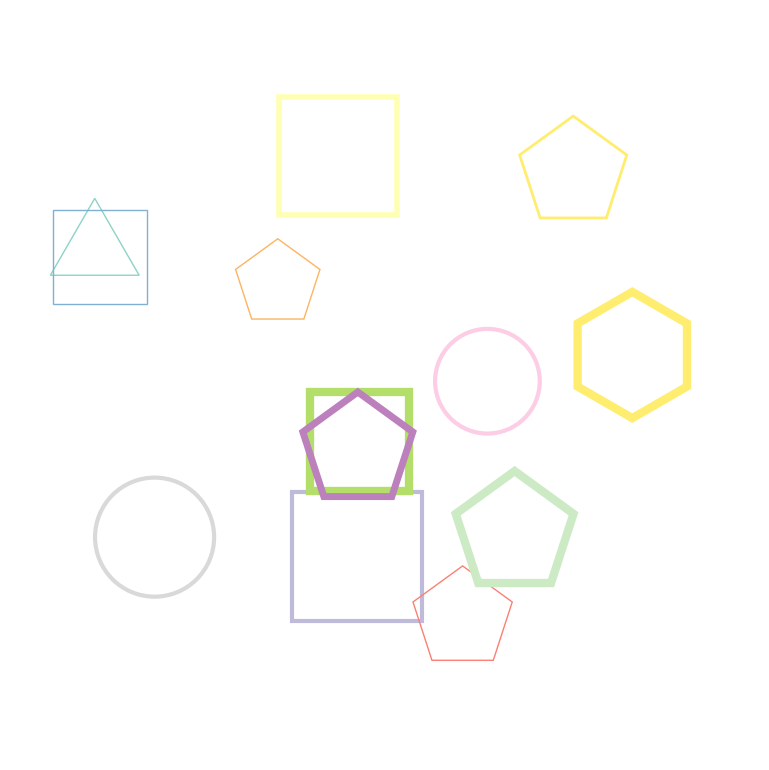[{"shape": "triangle", "thickness": 0.5, "radius": 0.33, "center": [0.123, 0.676]}, {"shape": "square", "thickness": 2, "radius": 0.38, "center": [0.439, 0.797]}, {"shape": "square", "thickness": 1.5, "radius": 0.42, "center": [0.464, 0.277]}, {"shape": "pentagon", "thickness": 0.5, "radius": 0.34, "center": [0.601, 0.197]}, {"shape": "square", "thickness": 0.5, "radius": 0.3, "center": [0.13, 0.666]}, {"shape": "pentagon", "thickness": 0.5, "radius": 0.29, "center": [0.361, 0.632]}, {"shape": "square", "thickness": 3, "radius": 0.32, "center": [0.467, 0.426]}, {"shape": "circle", "thickness": 1.5, "radius": 0.34, "center": [0.633, 0.505]}, {"shape": "circle", "thickness": 1.5, "radius": 0.39, "center": [0.201, 0.302]}, {"shape": "pentagon", "thickness": 2.5, "radius": 0.38, "center": [0.465, 0.416]}, {"shape": "pentagon", "thickness": 3, "radius": 0.4, "center": [0.668, 0.308]}, {"shape": "hexagon", "thickness": 3, "radius": 0.41, "center": [0.821, 0.539]}, {"shape": "pentagon", "thickness": 1, "radius": 0.37, "center": [0.744, 0.776]}]